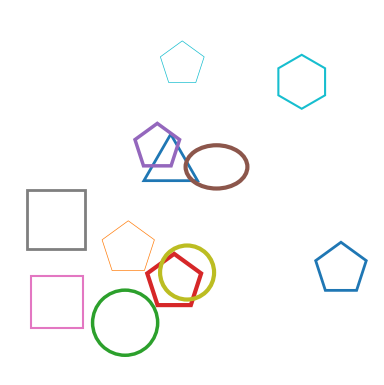[{"shape": "triangle", "thickness": 2, "radius": 0.4, "center": [0.443, 0.571]}, {"shape": "pentagon", "thickness": 2, "radius": 0.35, "center": [0.886, 0.302]}, {"shape": "pentagon", "thickness": 0.5, "radius": 0.36, "center": [0.333, 0.355]}, {"shape": "circle", "thickness": 2.5, "radius": 0.42, "center": [0.325, 0.162]}, {"shape": "pentagon", "thickness": 3, "radius": 0.37, "center": [0.452, 0.267]}, {"shape": "pentagon", "thickness": 2.5, "radius": 0.3, "center": [0.409, 0.619]}, {"shape": "oval", "thickness": 3, "radius": 0.4, "center": [0.562, 0.567]}, {"shape": "square", "thickness": 1.5, "radius": 0.34, "center": [0.147, 0.216]}, {"shape": "square", "thickness": 2, "radius": 0.38, "center": [0.146, 0.43]}, {"shape": "circle", "thickness": 3, "radius": 0.35, "center": [0.486, 0.292]}, {"shape": "hexagon", "thickness": 1.5, "radius": 0.35, "center": [0.784, 0.788]}, {"shape": "pentagon", "thickness": 0.5, "radius": 0.3, "center": [0.473, 0.834]}]